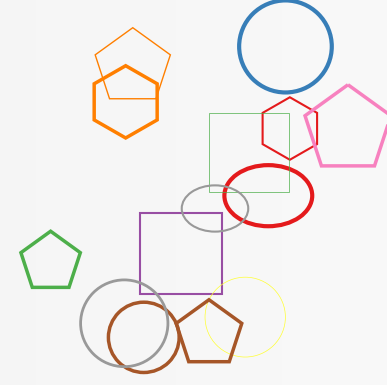[{"shape": "hexagon", "thickness": 1.5, "radius": 0.41, "center": [0.748, 0.666]}, {"shape": "oval", "thickness": 3, "radius": 0.57, "center": [0.692, 0.492]}, {"shape": "circle", "thickness": 3, "radius": 0.6, "center": [0.737, 0.879]}, {"shape": "square", "thickness": 0.5, "radius": 0.52, "center": [0.642, 0.604]}, {"shape": "pentagon", "thickness": 2.5, "radius": 0.4, "center": [0.131, 0.319]}, {"shape": "square", "thickness": 1.5, "radius": 0.53, "center": [0.467, 0.341]}, {"shape": "hexagon", "thickness": 2.5, "radius": 0.47, "center": [0.324, 0.735]}, {"shape": "pentagon", "thickness": 1, "radius": 0.51, "center": [0.343, 0.826]}, {"shape": "circle", "thickness": 0.5, "radius": 0.52, "center": [0.633, 0.176]}, {"shape": "pentagon", "thickness": 2.5, "radius": 0.44, "center": [0.539, 0.132]}, {"shape": "circle", "thickness": 2.5, "radius": 0.46, "center": [0.371, 0.124]}, {"shape": "pentagon", "thickness": 2.5, "radius": 0.58, "center": [0.898, 0.663]}, {"shape": "oval", "thickness": 1.5, "radius": 0.43, "center": [0.555, 0.458]}, {"shape": "circle", "thickness": 2, "radius": 0.56, "center": [0.321, 0.16]}]